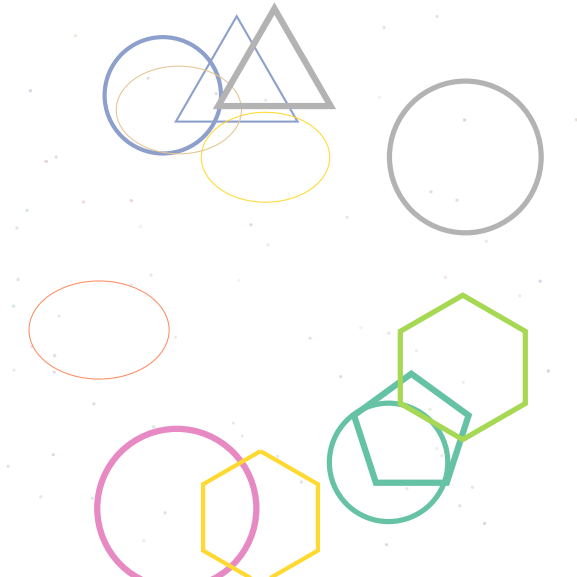[{"shape": "pentagon", "thickness": 3, "radius": 0.52, "center": [0.712, 0.248]}, {"shape": "circle", "thickness": 2.5, "radius": 0.51, "center": [0.673, 0.198]}, {"shape": "oval", "thickness": 0.5, "radius": 0.61, "center": [0.172, 0.428]}, {"shape": "triangle", "thickness": 1, "radius": 0.61, "center": [0.41, 0.849]}, {"shape": "circle", "thickness": 2, "radius": 0.5, "center": [0.282, 0.834]}, {"shape": "circle", "thickness": 3, "radius": 0.69, "center": [0.306, 0.119]}, {"shape": "hexagon", "thickness": 2.5, "radius": 0.62, "center": [0.801, 0.363]}, {"shape": "oval", "thickness": 0.5, "radius": 0.56, "center": [0.46, 0.727]}, {"shape": "hexagon", "thickness": 2, "radius": 0.57, "center": [0.451, 0.103]}, {"shape": "oval", "thickness": 0.5, "radius": 0.54, "center": [0.31, 0.809]}, {"shape": "circle", "thickness": 2.5, "radius": 0.66, "center": [0.806, 0.727]}, {"shape": "triangle", "thickness": 3, "radius": 0.56, "center": [0.475, 0.872]}]